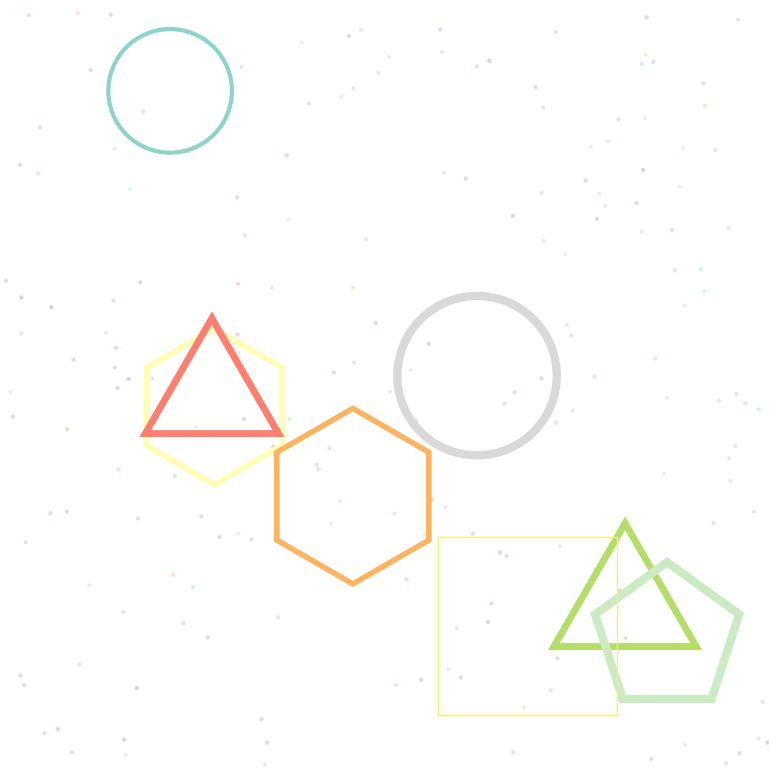[{"shape": "circle", "thickness": 1.5, "radius": 0.4, "center": [0.221, 0.882]}, {"shape": "hexagon", "thickness": 2, "radius": 0.51, "center": [0.278, 0.472]}, {"shape": "triangle", "thickness": 2.5, "radius": 0.5, "center": [0.275, 0.487]}, {"shape": "hexagon", "thickness": 2, "radius": 0.57, "center": [0.458, 0.356]}, {"shape": "triangle", "thickness": 2.5, "radius": 0.53, "center": [0.812, 0.214]}, {"shape": "circle", "thickness": 3, "radius": 0.52, "center": [0.62, 0.512]}, {"shape": "pentagon", "thickness": 3, "radius": 0.49, "center": [0.866, 0.172]}, {"shape": "square", "thickness": 0.5, "radius": 0.58, "center": [0.685, 0.187]}]